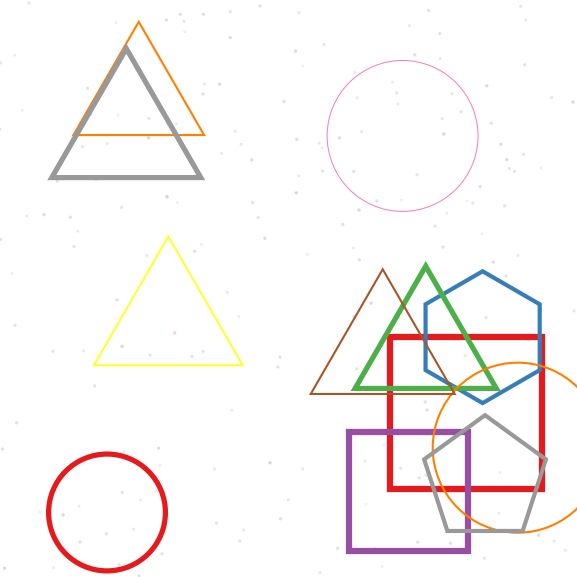[{"shape": "square", "thickness": 3, "radius": 0.66, "center": [0.807, 0.283]}, {"shape": "circle", "thickness": 2.5, "radius": 0.51, "center": [0.185, 0.112]}, {"shape": "hexagon", "thickness": 2, "radius": 0.57, "center": [0.836, 0.415]}, {"shape": "triangle", "thickness": 2.5, "radius": 0.71, "center": [0.737, 0.397]}, {"shape": "square", "thickness": 3, "radius": 0.52, "center": [0.707, 0.148]}, {"shape": "triangle", "thickness": 1, "radius": 0.65, "center": [0.24, 0.831]}, {"shape": "circle", "thickness": 1, "radius": 0.74, "center": [0.897, 0.224]}, {"shape": "triangle", "thickness": 1, "radius": 0.74, "center": [0.291, 0.441]}, {"shape": "triangle", "thickness": 1, "radius": 0.72, "center": [0.663, 0.389]}, {"shape": "circle", "thickness": 0.5, "radius": 0.65, "center": [0.697, 0.764]}, {"shape": "triangle", "thickness": 2.5, "radius": 0.74, "center": [0.219, 0.766]}, {"shape": "pentagon", "thickness": 2, "radius": 0.55, "center": [0.84, 0.169]}]